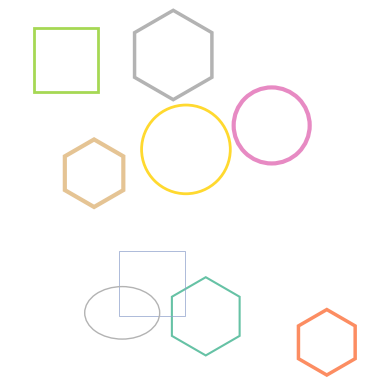[{"shape": "hexagon", "thickness": 1.5, "radius": 0.51, "center": [0.534, 0.178]}, {"shape": "hexagon", "thickness": 2.5, "radius": 0.43, "center": [0.849, 0.111]}, {"shape": "square", "thickness": 0.5, "radius": 0.43, "center": [0.395, 0.263]}, {"shape": "circle", "thickness": 3, "radius": 0.49, "center": [0.706, 0.674]}, {"shape": "square", "thickness": 2, "radius": 0.42, "center": [0.17, 0.844]}, {"shape": "circle", "thickness": 2, "radius": 0.58, "center": [0.483, 0.612]}, {"shape": "hexagon", "thickness": 3, "radius": 0.44, "center": [0.244, 0.55]}, {"shape": "oval", "thickness": 1, "radius": 0.49, "center": [0.317, 0.187]}, {"shape": "hexagon", "thickness": 2.5, "radius": 0.58, "center": [0.45, 0.857]}]